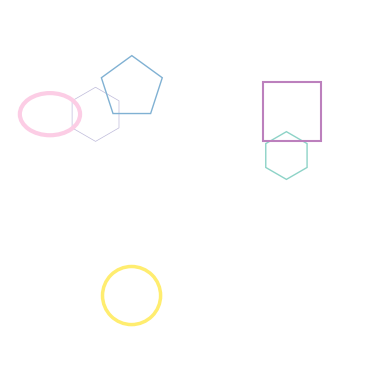[{"shape": "hexagon", "thickness": 1, "radius": 0.31, "center": [0.744, 0.596]}, {"shape": "hexagon", "thickness": 0.5, "radius": 0.35, "center": [0.248, 0.703]}, {"shape": "pentagon", "thickness": 1, "radius": 0.42, "center": [0.342, 0.772]}, {"shape": "oval", "thickness": 3, "radius": 0.39, "center": [0.13, 0.703]}, {"shape": "square", "thickness": 1.5, "radius": 0.38, "center": [0.757, 0.71]}, {"shape": "circle", "thickness": 2.5, "radius": 0.38, "center": [0.342, 0.232]}]